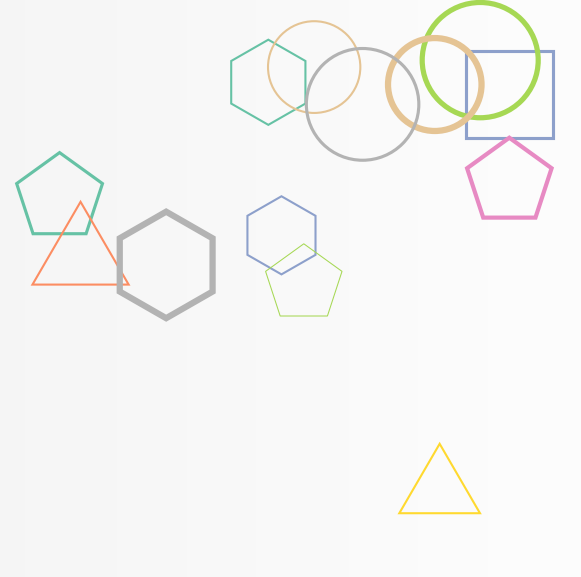[{"shape": "hexagon", "thickness": 1, "radius": 0.37, "center": [0.462, 0.857]}, {"shape": "pentagon", "thickness": 1.5, "radius": 0.39, "center": [0.102, 0.657]}, {"shape": "triangle", "thickness": 1, "radius": 0.48, "center": [0.139, 0.554]}, {"shape": "hexagon", "thickness": 1, "radius": 0.34, "center": [0.484, 0.592]}, {"shape": "square", "thickness": 1.5, "radius": 0.37, "center": [0.877, 0.835]}, {"shape": "pentagon", "thickness": 2, "radius": 0.38, "center": [0.876, 0.684]}, {"shape": "circle", "thickness": 2.5, "radius": 0.5, "center": [0.826, 0.895]}, {"shape": "pentagon", "thickness": 0.5, "radius": 0.35, "center": [0.523, 0.508]}, {"shape": "triangle", "thickness": 1, "radius": 0.4, "center": [0.756, 0.151]}, {"shape": "circle", "thickness": 1, "radius": 0.4, "center": [0.541, 0.883]}, {"shape": "circle", "thickness": 3, "radius": 0.4, "center": [0.748, 0.853]}, {"shape": "hexagon", "thickness": 3, "radius": 0.46, "center": [0.286, 0.54]}, {"shape": "circle", "thickness": 1.5, "radius": 0.48, "center": [0.624, 0.818]}]